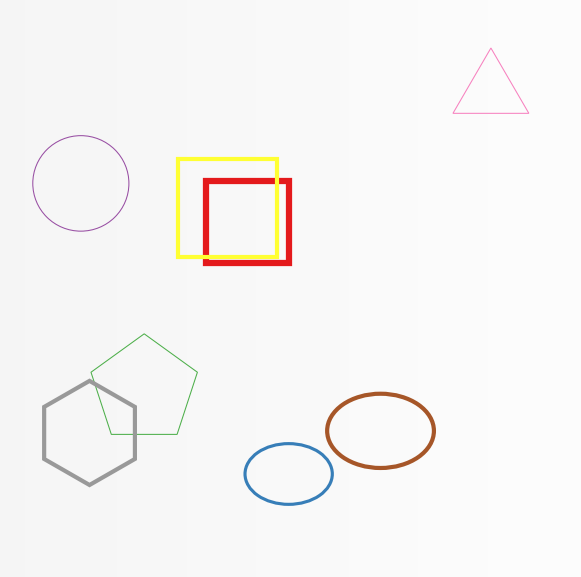[{"shape": "square", "thickness": 3, "radius": 0.36, "center": [0.426, 0.615]}, {"shape": "oval", "thickness": 1.5, "radius": 0.38, "center": [0.497, 0.178]}, {"shape": "pentagon", "thickness": 0.5, "radius": 0.48, "center": [0.248, 0.325]}, {"shape": "circle", "thickness": 0.5, "radius": 0.41, "center": [0.139, 0.682]}, {"shape": "square", "thickness": 2, "radius": 0.43, "center": [0.392, 0.64]}, {"shape": "oval", "thickness": 2, "radius": 0.46, "center": [0.655, 0.253]}, {"shape": "triangle", "thickness": 0.5, "radius": 0.38, "center": [0.845, 0.841]}, {"shape": "hexagon", "thickness": 2, "radius": 0.45, "center": [0.154, 0.249]}]